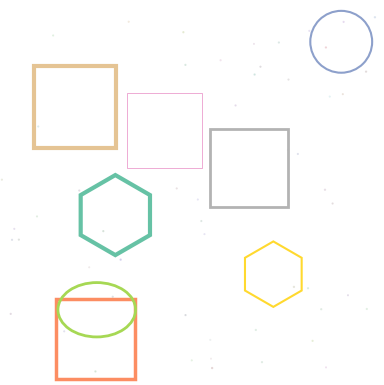[{"shape": "hexagon", "thickness": 3, "radius": 0.52, "center": [0.3, 0.441]}, {"shape": "square", "thickness": 2.5, "radius": 0.52, "center": [0.248, 0.119]}, {"shape": "circle", "thickness": 1.5, "radius": 0.4, "center": [0.886, 0.891]}, {"shape": "square", "thickness": 0.5, "radius": 0.49, "center": [0.428, 0.661]}, {"shape": "oval", "thickness": 2, "radius": 0.5, "center": [0.251, 0.195]}, {"shape": "hexagon", "thickness": 1.5, "radius": 0.43, "center": [0.71, 0.288]}, {"shape": "square", "thickness": 3, "radius": 0.53, "center": [0.195, 0.723]}, {"shape": "square", "thickness": 2, "radius": 0.51, "center": [0.646, 0.564]}]